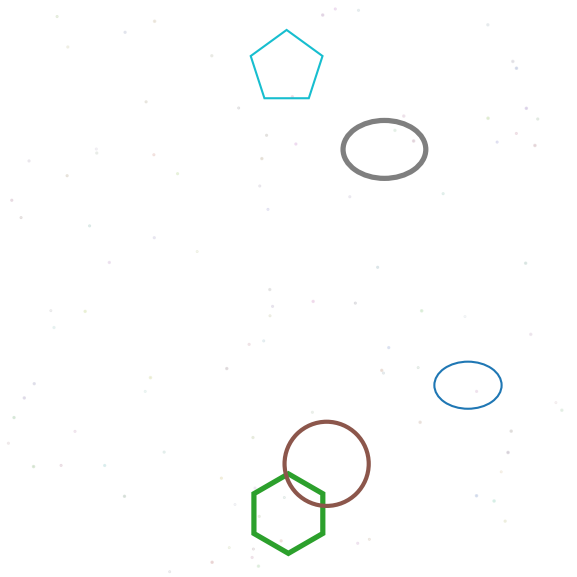[{"shape": "oval", "thickness": 1, "radius": 0.29, "center": [0.81, 0.332]}, {"shape": "hexagon", "thickness": 2.5, "radius": 0.34, "center": [0.499, 0.11]}, {"shape": "circle", "thickness": 2, "radius": 0.36, "center": [0.566, 0.196]}, {"shape": "oval", "thickness": 2.5, "radius": 0.36, "center": [0.666, 0.74]}, {"shape": "pentagon", "thickness": 1, "radius": 0.33, "center": [0.496, 0.882]}]